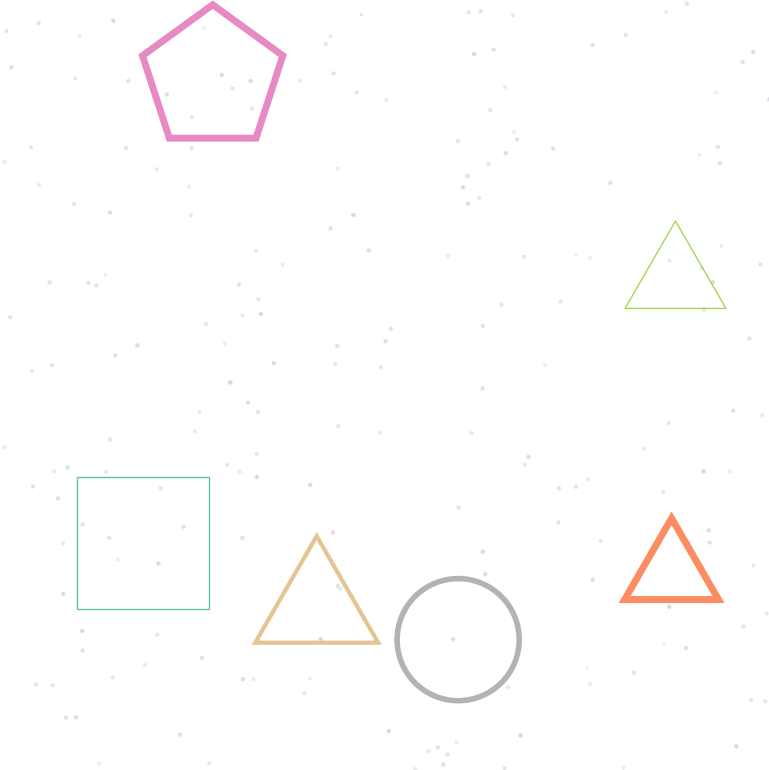[{"shape": "square", "thickness": 0.5, "radius": 0.43, "center": [0.186, 0.295]}, {"shape": "triangle", "thickness": 2.5, "radius": 0.35, "center": [0.872, 0.257]}, {"shape": "pentagon", "thickness": 2.5, "radius": 0.48, "center": [0.276, 0.898]}, {"shape": "triangle", "thickness": 0.5, "radius": 0.38, "center": [0.877, 0.637]}, {"shape": "triangle", "thickness": 1.5, "radius": 0.46, "center": [0.411, 0.211]}, {"shape": "circle", "thickness": 2, "radius": 0.4, "center": [0.595, 0.169]}]